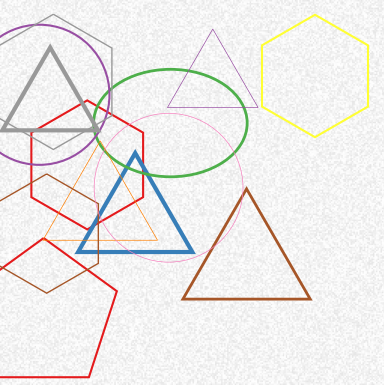[{"shape": "pentagon", "thickness": 1.5, "radius": 1.0, "center": [0.113, 0.182]}, {"shape": "hexagon", "thickness": 1.5, "radius": 0.84, "center": [0.227, 0.572]}, {"shape": "triangle", "thickness": 3, "radius": 0.86, "center": [0.351, 0.431]}, {"shape": "oval", "thickness": 2, "radius": 1.0, "center": [0.443, 0.68]}, {"shape": "circle", "thickness": 1.5, "radius": 0.91, "center": [0.102, 0.754]}, {"shape": "triangle", "thickness": 0.5, "radius": 0.68, "center": [0.553, 0.789]}, {"shape": "triangle", "thickness": 0.5, "radius": 0.86, "center": [0.26, 0.462]}, {"shape": "hexagon", "thickness": 1.5, "radius": 0.79, "center": [0.818, 0.803]}, {"shape": "hexagon", "thickness": 1, "radius": 0.77, "center": [0.121, 0.393]}, {"shape": "triangle", "thickness": 2, "radius": 0.95, "center": [0.64, 0.319]}, {"shape": "circle", "thickness": 0.5, "radius": 0.97, "center": [0.438, 0.512]}, {"shape": "hexagon", "thickness": 1, "radius": 0.88, "center": [0.139, 0.787]}, {"shape": "triangle", "thickness": 3, "radius": 0.72, "center": [0.13, 0.733]}]